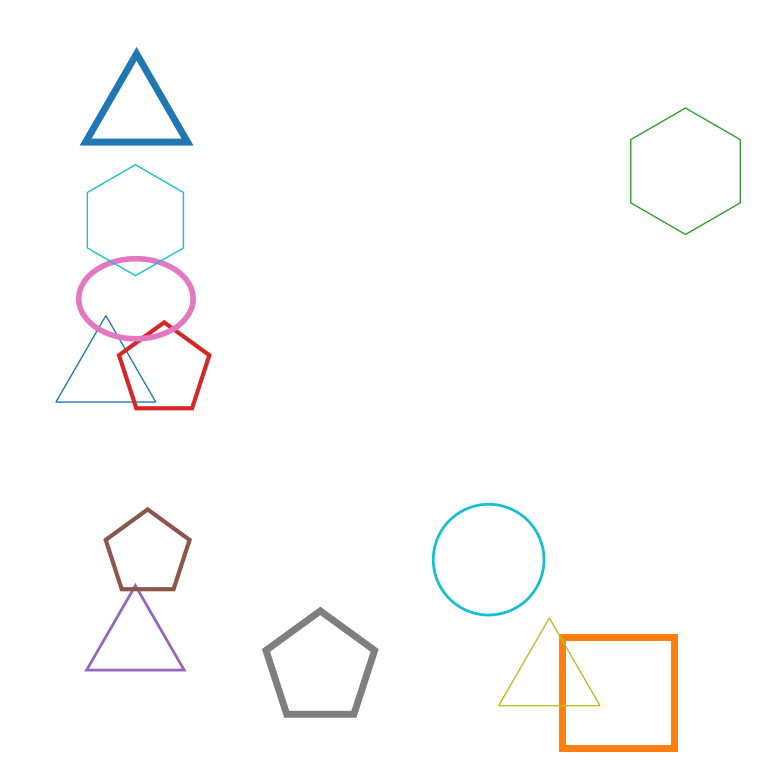[{"shape": "triangle", "thickness": 0.5, "radius": 0.37, "center": [0.138, 0.515]}, {"shape": "triangle", "thickness": 2.5, "radius": 0.38, "center": [0.177, 0.854]}, {"shape": "square", "thickness": 2.5, "radius": 0.36, "center": [0.803, 0.101]}, {"shape": "hexagon", "thickness": 0.5, "radius": 0.41, "center": [0.89, 0.778]}, {"shape": "pentagon", "thickness": 1.5, "radius": 0.31, "center": [0.213, 0.52]}, {"shape": "triangle", "thickness": 1, "radius": 0.37, "center": [0.176, 0.166]}, {"shape": "pentagon", "thickness": 1.5, "radius": 0.29, "center": [0.192, 0.281]}, {"shape": "oval", "thickness": 2, "radius": 0.37, "center": [0.177, 0.612]}, {"shape": "pentagon", "thickness": 2.5, "radius": 0.37, "center": [0.416, 0.132]}, {"shape": "triangle", "thickness": 0.5, "radius": 0.38, "center": [0.713, 0.122]}, {"shape": "hexagon", "thickness": 0.5, "radius": 0.36, "center": [0.176, 0.714]}, {"shape": "circle", "thickness": 1, "radius": 0.36, "center": [0.635, 0.273]}]